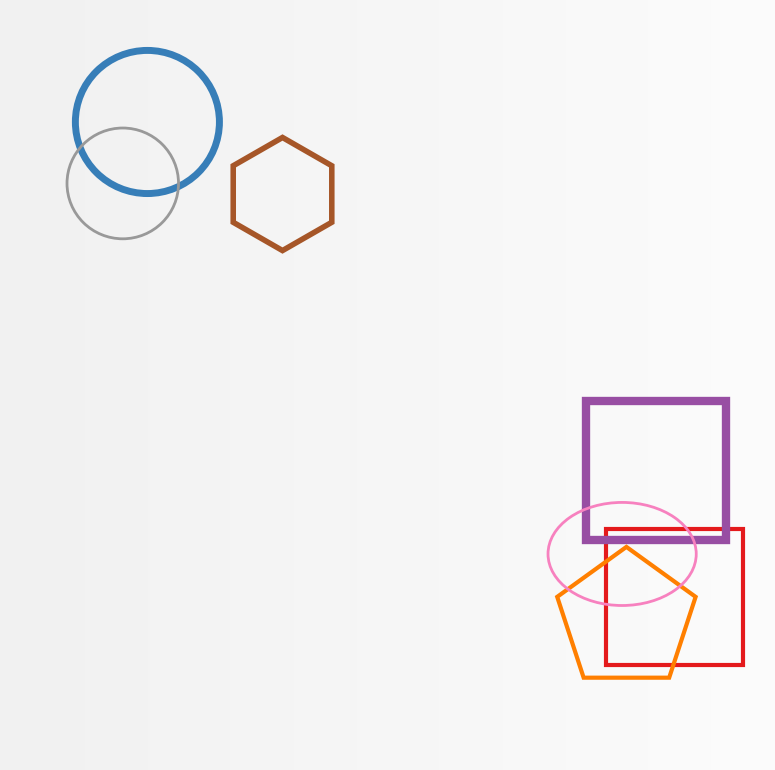[{"shape": "square", "thickness": 1.5, "radius": 0.44, "center": [0.87, 0.224]}, {"shape": "circle", "thickness": 2.5, "radius": 0.46, "center": [0.19, 0.842]}, {"shape": "square", "thickness": 3, "radius": 0.45, "center": [0.847, 0.389]}, {"shape": "pentagon", "thickness": 1.5, "radius": 0.47, "center": [0.808, 0.196]}, {"shape": "hexagon", "thickness": 2, "radius": 0.37, "center": [0.365, 0.748]}, {"shape": "oval", "thickness": 1, "radius": 0.48, "center": [0.803, 0.281]}, {"shape": "circle", "thickness": 1, "radius": 0.36, "center": [0.158, 0.762]}]